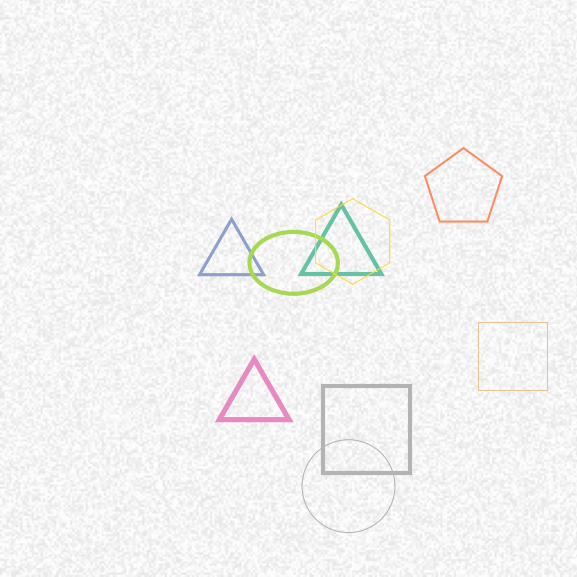[{"shape": "triangle", "thickness": 2, "radius": 0.4, "center": [0.591, 0.565]}, {"shape": "pentagon", "thickness": 1, "radius": 0.35, "center": [0.803, 0.672]}, {"shape": "triangle", "thickness": 1.5, "radius": 0.32, "center": [0.401, 0.556]}, {"shape": "triangle", "thickness": 2.5, "radius": 0.35, "center": [0.44, 0.307]}, {"shape": "oval", "thickness": 2, "radius": 0.38, "center": [0.508, 0.544]}, {"shape": "hexagon", "thickness": 0.5, "radius": 0.37, "center": [0.611, 0.581]}, {"shape": "square", "thickness": 0.5, "radius": 0.3, "center": [0.888, 0.382]}, {"shape": "circle", "thickness": 0.5, "radius": 0.4, "center": [0.603, 0.157]}, {"shape": "square", "thickness": 2, "radius": 0.38, "center": [0.635, 0.256]}]